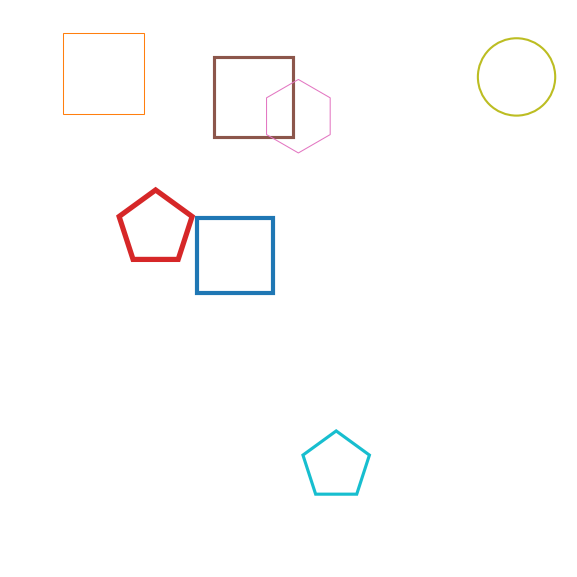[{"shape": "square", "thickness": 2, "radius": 0.33, "center": [0.407, 0.557]}, {"shape": "square", "thickness": 0.5, "radius": 0.35, "center": [0.18, 0.871]}, {"shape": "pentagon", "thickness": 2.5, "radius": 0.33, "center": [0.269, 0.604]}, {"shape": "square", "thickness": 1.5, "radius": 0.35, "center": [0.439, 0.832]}, {"shape": "hexagon", "thickness": 0.5, "radius": 0.32, "center": [0.517, 0.798]}, {"shape": "circle", "thickness": 1, "radius": 0.33, "center": [0.894, 0.866]}, {"shape": "pentagon", "thickness": 1.5, "radius": 0.3, "center": [0.582, 0.192]}]